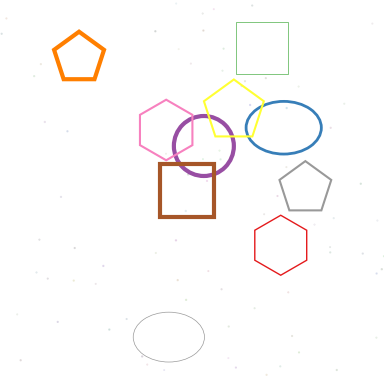[{"shape": "hexagon", "thickness": 1, "radius": 0.39, "center": [0.729, 0.363]}, {"shape": "oval", "thickness": 2, "radius": 0.49, "center": [0.737, 0.668]}, {"shape": "square", "thickness": 0.5, "radius": 0.34, "center": [0.68, 0.875]}, {"shape": "circle", "thickness": 3, "radius": 0.39, "center": [0.53, 0.621]}, {"shape": "pentagon", "thickness": 3, "radius": 0.34, "center": [0.205, 0.849]}, {"shape": "pentagon", "thickness": 1.5, "radius": 0.41, "center": [0.607, 0.712]}, {"shape": "square", "thickness": 3, "radius": 0.35, "center": [0.486, 0.506]}, {"shape": "hexagon", "thickness": 1.5, "radius": 0.39, "center": [0.432, 0.662]}, {"shape": "pentagon", "thickness": 1.5, "radius": 0.35, "center": [0.793, 0.511]}, {"shape": "oval", "thickness": 0.5, "radius": 0.46, "center": [0.439, 0.124]}]